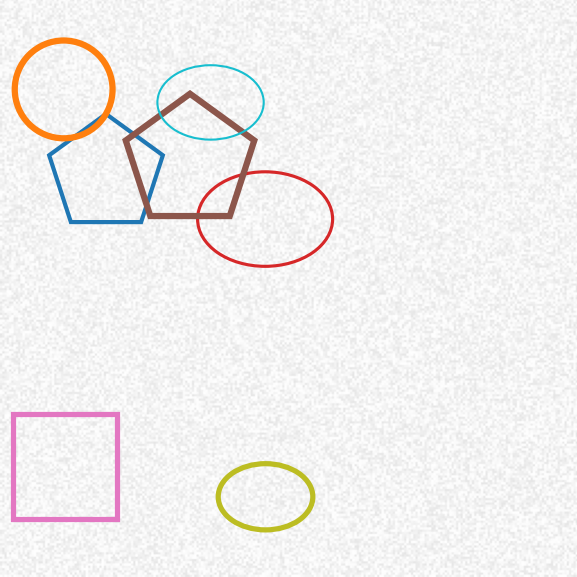[{"shape": "pentagon", "thickness": 2, "radius": 0.52, "center": [0.184, 0.698]}, {"shape": "circle", "thickness": 3, "radius": 0.42, "center": [0.11, 0.844]}, {"shape": "oval", "thickness": 1.5, "radius": 0.58, "center": [0.459, 0.62]}, {"shape": "pentagon", "thickness": 3, "radius": 0.59, "center": [0.329, 0.72]}, {"shape": "square", "thickness": 2.5, "radius": 0.45, "center": [0.112, 0.191]}, {"shape": "oval", "thickness": 2.5, "radius": 0.41, "center": [0.46, 0.139]}, {"shape": "oval", "thickness": 1, "radius": 0.46, "center": [0.365, 0.822]}]